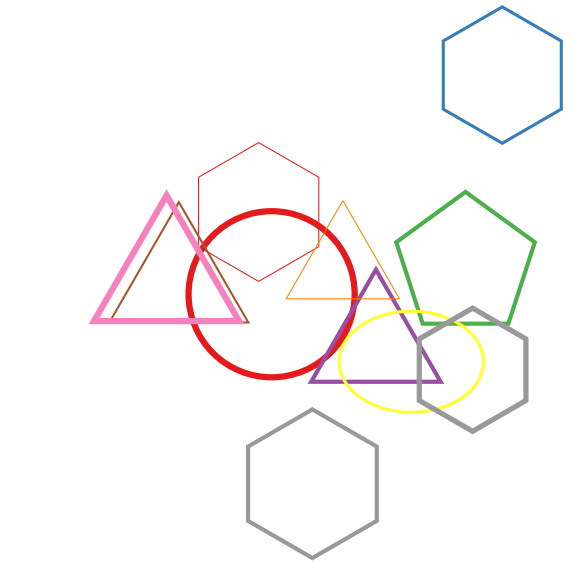[{"shape": "hexagon", "thickness": 0.5, "radius": 0.6, "center": [0.448, 0.632]}, {"shape": "circle", "thickness": 3, "radius": 0.72, "center": [0.47, 0.49]}, {"shape": "hexagon", "thickness": 1.5, "radius": 0.59, "center": [0.87, 0.869]}, {"shape": "pentagon", "thickness": 2, "radius": 0.63, "center": [0.806, 0.541]}, {"shape": "triangle", "thickness": 2, "radius": 0.65, "center": [0.651, 0.403]}, {"shape": "triangle", "thickness": 0.5, "radius": 0.57, "center": [0.594, 0.538]}, {"shape": "oval", "thickness": 1.5, "radius": 0.63, "center": [0.712, 0.373]}, {"shape": "triangle", "thickness": 1, "radius": 0.69, "center": [0.31, 0.51]}, {"shape": "triangle", "thickness": 3, "radius": 0.73, "center": [0.288, 0.516]}, {"shape": "hexagon", "thickness": 2, "radius": 0.64, "center": [0.541, 0.162]}, {"shape": "hexagon", "thickness": 2.5, "radius": 0.53, "center": [0.818, 0.359]}]